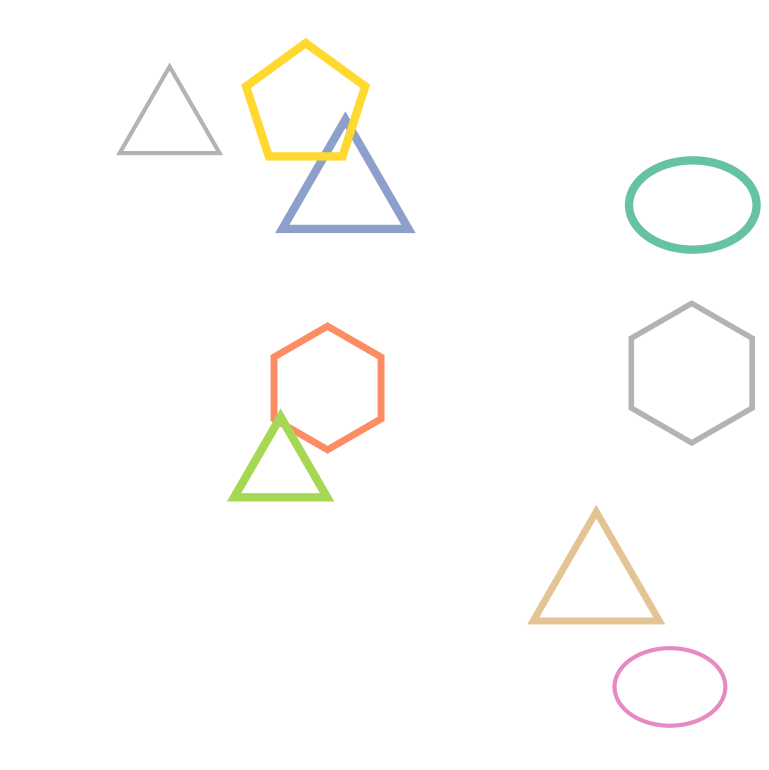[{"shape": "oval", "thickness": 3, "radius": 0.41, "center": [0.9, 0.734]}, {"shape": "hexagon", "thickness": 2.5, "radius": 0.4, "center": [0.425, 0.496]}, {"shape": "triangle", "thickness": 3, "radius": 0.47, "center": [0.449, 0.75]}, {"shape": "oval", "thickness": 1.5, "radius": 0.36, "center": [0.87, 0.108]}, {"shape": "triangle", "thickness": 3, "radius": 0.35, "center": [0.364, 0.389]}, {"shape": "pentagon", "thickness": 3, "radius": 0.41, "center": [0.397, 0.863]}, {"shape": "triangle", "thickness": 2.5, "radius": 0.47, "center": [0.774, 0.241]}, {"shape": "hexagon", "thickness": 2, "radius": 0.45, "center": [0.898, 0.515]}, {"shape": "triangle", "thickness": 1.5, "radius": 0.37, "center": [0.22, 0.839]}]